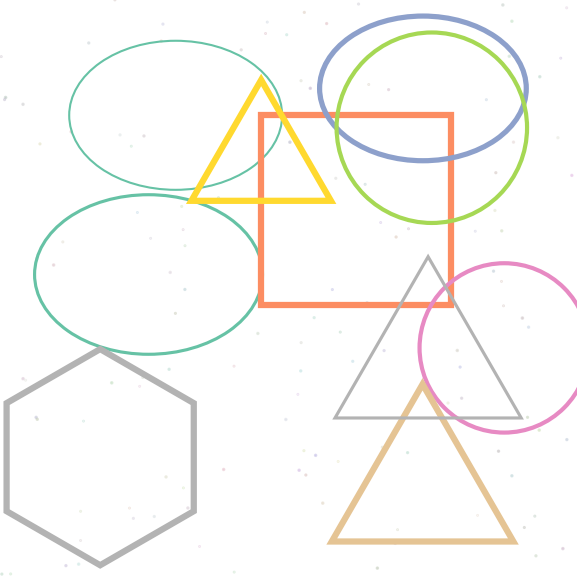[{"shape": "oval", "thickness": 1.5, "radius": 0.99, "center": [0.257, 0.524]}, {"shape": "oval", "thickness": 1, "radius": 0.92, "center": [0.304, 0.799]}, {"shape": "square", "thickness": 3, "radius": 0.82, "center": [0.617, 0.636]}, {"shape": "oval", "thickness": 2.5, "radius": 0.89, "center": [0.732, 0.846]}, {"shape": "circle", "thickness": 2, "radius": 0.73, "center": [0.873, 0.397]}, {"shape": "circle", "thickness": 2, "radius": 0.82, "center": [0.748, 0.778]}, {"shape": "triangle", "thickness": 3, "radius": 0.7, "center": [0.452, 0.721]}, {"shape": "triangle", "thickness": 3, "radius": 0.91, "center": [0.732, 0.152]}, {"shape": "hexagon", "thickness": 3, "radius": 0.94, "center": [0.173, 0.208]}, {"shape": "triangle", "thickness": 1.5, "radius": 0.93, "center": [0.741, 0.368]}]